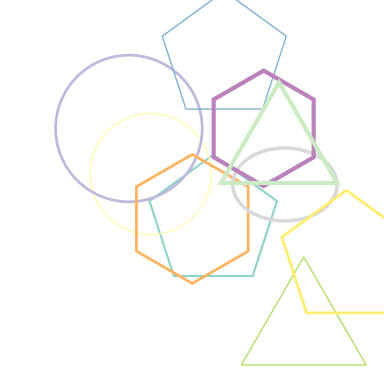[{"shape": "pentagon", "thickness": 1.5, "radius": 0.87, "center": [0.554, 0.424]}, {"shape": "circle", "thickness": 1, "radius": 0.79, "center": [0.391, 0.548]}, {"shape": "circle", "thickness": 2, "radius": 0.95, "center": [0.335, 0.666]}, {"shape": "pentagon", "thickness": 1, "radius": 0.85, "center": [0.583, 0.854]}, {"shape": "hexagon", "thickness": 2, "radius": 0.84, "center": [0.499, 0.431]}, {"shape": "triangle", "thickness": 1, "radius": 0.94, "center": [0.789, 0.145]}, {"shape": "oval", "thickness": 2.5, "radius": 0.68, "center": [0.74, 0.521]}, {"shape": "hexagon", "thickness": 3, "radius": 0.75, "center": [0.685, 0.667]}, {"shape": "triangle", "thickness": 3, "radius": 0.87, "center": [0.725, 0.612]}, {"shape": "pentagon", "thickness": 2, "radius": 0.88, "center": [0.9, 0.33]}]